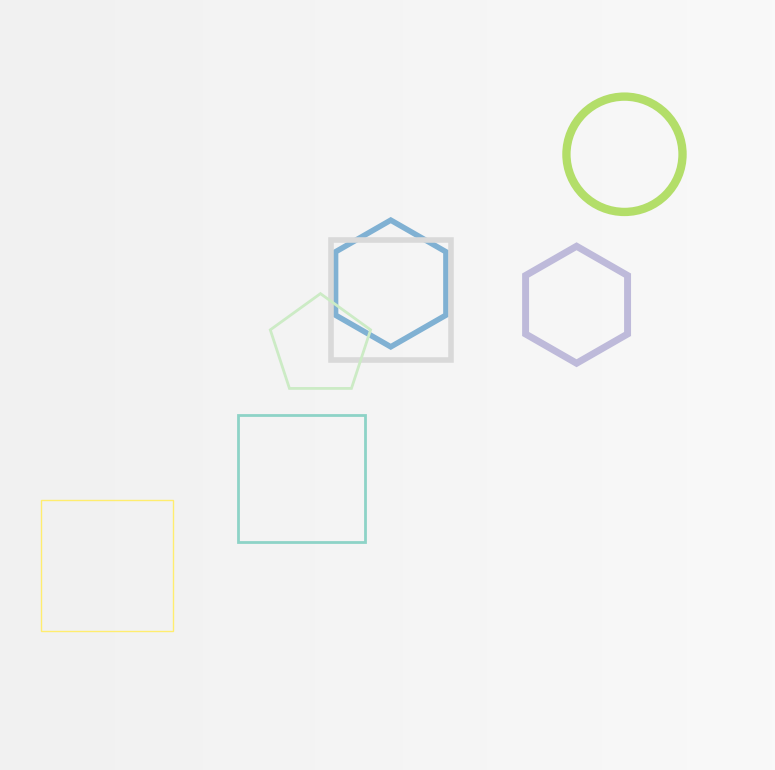[{"shape": "square", "thickness": 1, "radius": 0.41, "center": [0.389, 0.378]}, {"shape": "hexagon", "thickness": 2.5, "radius": 0.38, "center": [0.744, 0.604]}, {"shape": "hexagon", "thickness": 2, "radius": 0.41, "center": [0.504, 0.632]}, {"shape": "circle", "thickness": 3, "radius": 0.37, "center": [0.806, 0.8]}, {"shape": "square", "thickness": 2, "radius": 0.39, "center": [0.504, 0.61]}, {"shape": "pentagon", "thickness": 1, "radius": 0.34, "center": [0.413, 0.551]}, {"shape": "square", "thickness": 0.5, "radius": 0.43, "center": [0.138, 0.266]}]